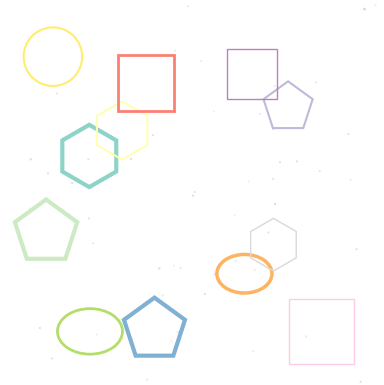[{"shape": "hexagon", "thickness": 3, "radius": 0.4, "center": [0.232, 0.595]}, {"shape": "hexagon", "thickness": 1.5, "radius": 0.38, "center": [0.317, 0.661]}, {"shape": "pentagon", "thickness": 1.5, "radius": 0.34, "center": [0.748, 0.722]}, {"shape": "square", "thickness": 2, "radius": 0.36, "center": [0.379, 0.785]}, {"shape": "pentagon", "thickness": 3, "radius": 0.42, "center": [0.401, 0.144]}, {"shape": "oval", "thickness": 2.5, "radius": 0.36, "center": [0.635, 0.289]}, {"shape": "oval", "thickness": 2, "radius": 0.42, "center": [0.234, 0.139]}, {"shape": "square", "thickness": 1, "radius": 0.42, "center": [0.836, 0.138]}, {"shape": "hexagon", "thickness": 1, "radius": 0.34, "center": [0.71, 0.364]}, {"shape": "square", "thickness": 1, "radius": 0.32, "center": [0.654, 0.807]}, {"shape": "pentagon", "thickness": 3, "radius": 0.43, "center": [0.12, 0.397]}, {"shape": "circle", "thickness": 1.5, "radius": 0.38, "center": [0.137, 0.853]}]